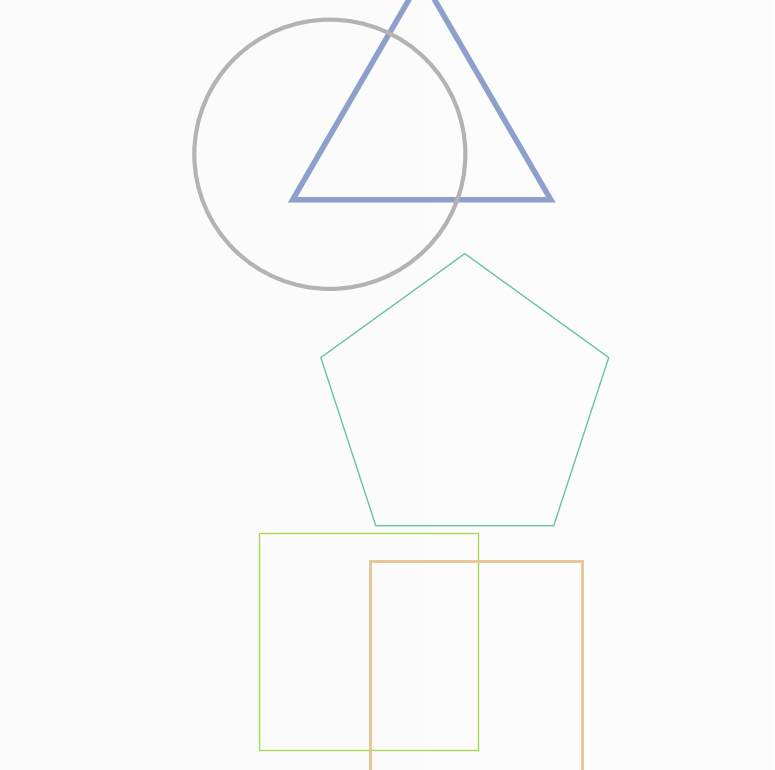[{"shape": "pentagon", "thickness": 0.5, "radius": 0.98, "center": [0.6, 0.475]}, {"shape": "triangle", "thickness": 2, "radius": 0.96, "center": [0.544, 0.837]}, {"shape": "square", "thickness": 0.5, "radius": 0.7, "center": [0.475, 0.167]}, {"shape": "square", "thickness": 1, "radius": 0.68, "center": [0.614, 0.134]}, {"shape": "circle", "thickness": 1.5, "radius": 0.87, "center": [0.426, 0.8]}]